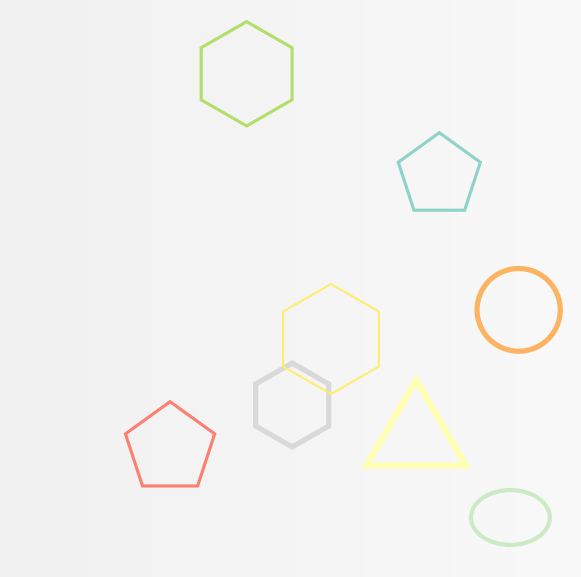[{"shape": "pentagon", "thickness": 1.5, "radius": 0.37, "center": [0.756, 0.695]}, {"shape": "triangle", "thickness": 3, "radius": 0.49, "center": [0.716, 0.242]}, {"shape": "pentagon", "thickness": 1.5, "radius": 0.4, "center": [0.293, 0.223]}, {"shape": "circle", "thickness": 2.5, "radius": 0.36, "center": [0.892, 0.463]}, {"shape": "hexagon", "thickness": 1.5, "radius": 0.45, "center": [0.424, 0.871]}, {"shape": "hexagon", "thickness": 2.5, "radius": 0.36, "center": [0.503, 0.298]}, {"shape": "oval", "thickness": 2, "radius": 0.34, "center": [0.878, 0.103]}, {"shape": "hexagon", "thickness": 1, "radius": 0.48, "center": [0.569, 0.412]}]